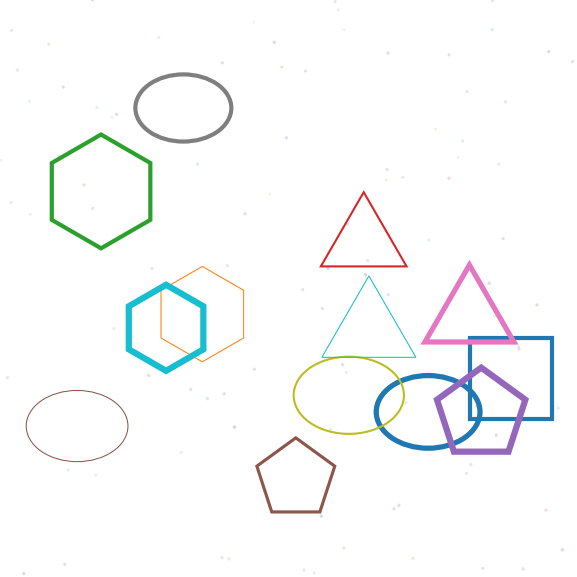[{"shape": "square", "thickness": 2, "radius": 0.35, "center": [0.885, 0.344]}, {"shape": "oval", "thickness": 2.5, "radius": 0.45, "center": [0.741, 0.286]}, {"shape": "hexagon", "thickness": 0.5, "radius": 0.41, "center": [0.35, 0.455]}, {"shape": "hexagon", "thickness": 2, "radius": 0.49, "center": [0.175, 0.668]}, {"shape": "triangle", "thickness": 1, "radius": 0.43, "center": [0.63, 0.581]}, {"shape": "pentagon", "thickness": 3, "radius": 0.4, "center": [0.833, 0.282]}, {"shape": "oval", "thickness": 0.5, "radius": 0.44, "center": [0.133, 0.261]}, {"shape": "pentagon", "thickness": 1.5, "radius": 0.35, "center": [0.512, 0.17]}, {"shape": "triangle", "thickness": 2.5, "radius": 0.44, "center": [0.813, 0.451]}, {"shape": "oval", "thickness": 2, "radius": 0.42, "center": [0.318, 0.812]}, {"shape": "oval", "thickness": 1, "radius": 0.48, "center": [0.604, 0.315]}, {"shape": "triangle", "thickness": 0.5, "radius": 0.47, "center": [0.639, 0.427]}, {"shape": "hexagon", "thickness": 3, "radius": 0.37, "center": [0.288, 0.432]}]